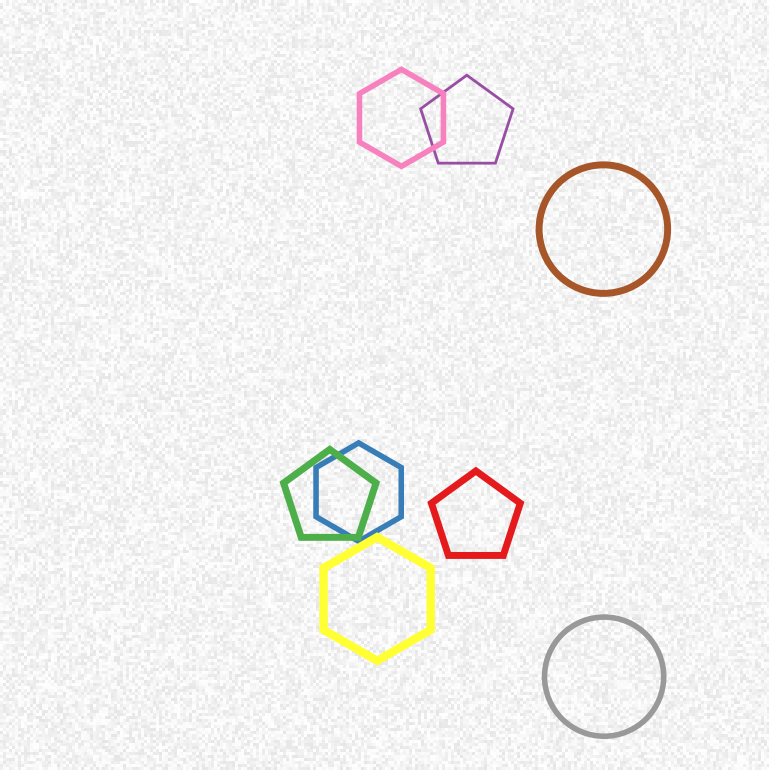[{"shape": "pentagon", "thickness": 2.5, "radius": 0.3, "center": [0.618, 0.328]}, {"shape": "hexagon", "thickness": 2, "radius": 0.32, "center": [0.466, 0.361]}, {"shape": "pentagon", "thickness": 2.5, "radius": 0.32, "center": [0.428, 0.353]}, {"shape": "pentagon", "thickness": 1, "radius": 0.32, "center": [0.606, 0.839]}, {"shape": "hexagon", "thickness": 3, "radius": 0.4, "center": [0.49, 0.222]}, {"shape": "circle", "thickness": 2.5, "radius": 0.42, "center": [0.784, 0.702]}, {"shape": "hexagon", "thickness": 2, "radius": 0.31, "center": [0.521, 0.847]}, {"shape": "circle", "thickness": 2, "radius": 0.39, "center": [0.785, 0.121]}]